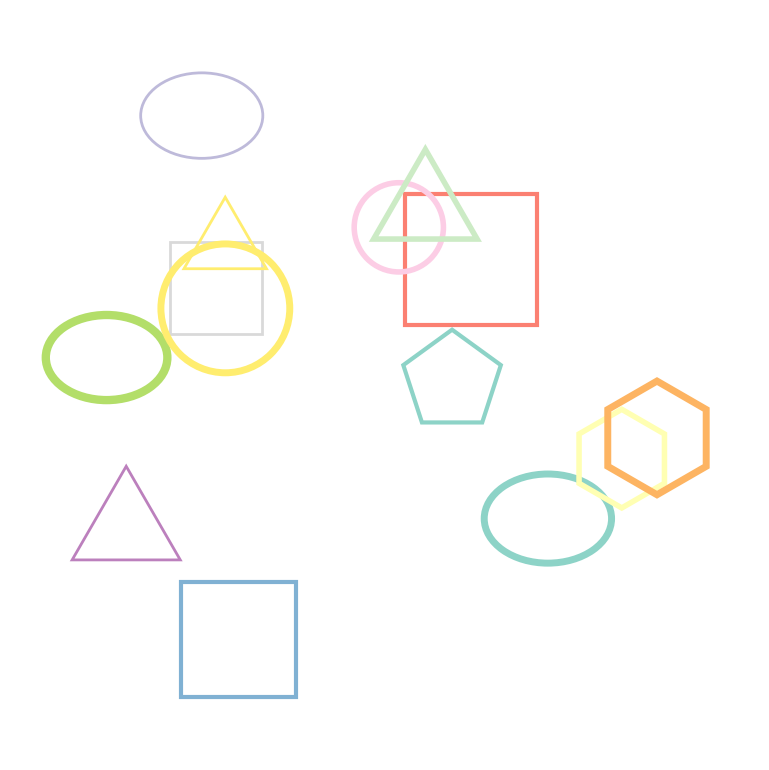[{"shape": "oval", "thickness": 2.5, "radius": 0.41, "center": [0.712, 0.327]}, {"shape": "pentagon", "thickness": 1.5, "radius": 0.33, "center": [0.587, 0.505]}, {"shape": "hexagon", "thickness": 2, "radius": 0.32, "center": [0.807, 0.404]}, {"shape": "oval", "thickness": 1, "radius": 0.4, "center": [0.262, 0.85]}, {"shape": "square", "thickness": 1.5, "radius": 0.43, "center": [0.612, 0.663]}, {"shape": "square", "thickness": 1.5, "radius": 0.37, "center": [0.31, 0.17]}, {"shape": "hexagon", "thickness": 2.5, "radius": 0.37, "center": [0.853, 0.431]}, {"shape": "oval", "thickness": 3, "radius": 0.39, "center": [0.138, 0.536]}, {"shape": "circle", "thickness": 2, "radius": 0.29, "center": [0.518, 0.705]}, {"shape": "square", "thickness": 1, "radius": 0.3, "center": [0.28, 0.626]}, {"shape": "triangle", "thickness": 1, "radius": 0.41, "center": [0.164, 0.313]}, {"shape": "triangle", "thickness": 2, "radius": 0.39, "center": [0.552, 0.728]}, {"shape": "circle", "thickness": 2.5, "radius": 0.42, "center": [0.293, 0.6]}, {"shape": "triangle", "thickness": 1, "radius": 0.31, "center": [0.292, 0.682]}]